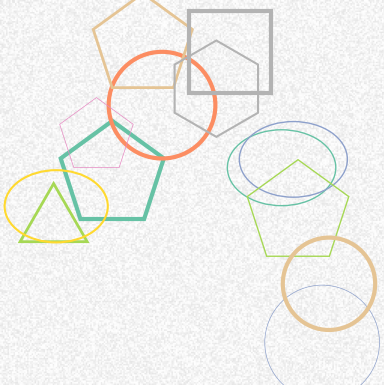[{"shape": "oval", "thickness": 1, "radius": 0.7, "center": [0.731, 0.564]}, {"shape": "pentagon", "thickness": 3, "radius": 0.7, "center": [0.292, 0.545]}, {"shape": "circle", "thickness": 3, "radius": 0.69, "center": [0.421, 0.727]}, {"shape": "circle", "thickness": 0.5, "radius": 0.74, "center": [0.837, 0.11]}, {"shape": "oval", "thickness": 1, "radius": 0.7, "center": [0.762, 0.586]}, {"shape": "pentagon", "thickness": 0.5, "radius": 0.5, "center": [0.251, 0.646]}, {"shape": "pentagon", "thickness": 1, "radius": 0.69, "center": [0.774, 0.447]}, {"shape": "triangle", "thickness": 2, "radius": 0.5, "center": [0.139, 0.423]}, {"shape": "oval", "thickness": 1.5, "radius": 0.67, "center": [0.146, 0.464]}, {"shape": "circle", "thickness": 3, "radius": 0.6, "center": [0.855, 0.263]}, {"shape": "pentagon", "thickness": 2, "radius": 0.68, "center": [0.371, 0.882]}, {"shape": "square", "thickness": 3, "radius": 0.53, "center": [0.598, 0.865]}, {"shape": "hexagon", "thickness": 1.5, "radius": 0.63, "center": [0.562, 0.77]}]